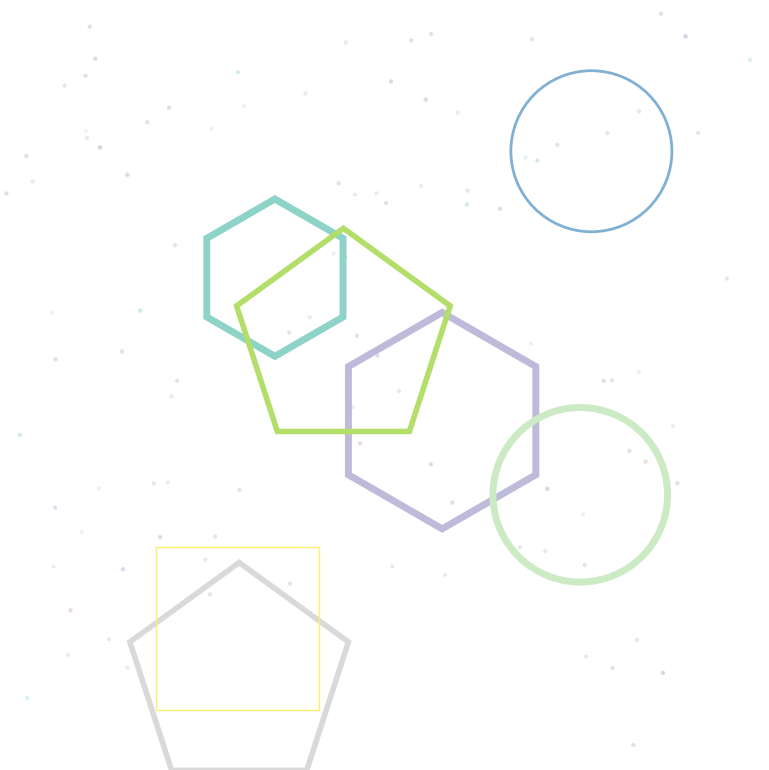[{"shape": "hexagon", "thickness": 2.5, "radius": 0.51, "center": [0.357, 0.639]}, {"shape": "hexagon", "thickness": 2.5, "radius": 0.7, "center": [0.574, 0.454]}, {"shape": "circle", "thickness": 1, "radius": 0.52, "center": [0.768, 0.804]}, {"shape": "pentagon", "thickness": 2, "radius": 0.73, "center": [0.446, 0.558]}, {"shape": "pentagon", "thickness": 2, "radius": 0.75, "center": [0.311, 0.12]}, {"shape": "circle", "thickness": 2.5, "radius": 0.57, "center": [0.754, 0.357]}, {"shape": "square", "thickness": 0.5, "radius": 0.53, "center": [0.308, 0.184]}]